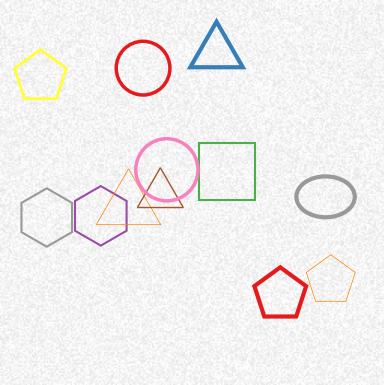[{"shape": "circle", "thickness": 2.5, "radius": 0.35, "center": [0.372, 0.823]}, {"shape": "pentagon", "thickness": 3, "radius": 0.35, "center": [0.728, 0.235]}, {"shape": "triangle", "thickness": 3, "radius": 0.39, "center": [0.562, 0.865]}, {"shape": "square", "thickness": 1.5, "radius": 0.37, "center": [0.59, 0.554]}, {"shape": "hexagon", "thickness": 1.5, "radius": 0.39, "center": [0.262, 0.439]}, {"shape": "triangle", "thickness": 0.5, "radius": 0.48, "center": [0.334, 0.465]}, {"shape": "pentagon", "thickness": 0.5, "radius": 0.33, "center": [0.859, 0.272]}, {"shape": "pentagon", "thickness": 2, "radius": 0.35, "center": [0.105, 0.801]}, {"shape": "triangle", "thickness": 1, "radius": 0.34, "center": [0.416, 0.495]}, {"shape": "circle", "thickness": 2.5, "radius": 0.4, "center": [0.433, 0.559]}, {"shape": "hexagon", "thickness": 1.5, "radius": 0.38, "center": [0.121, 0.435]}, {"shape": "oval", "thickness": 3, "radius": 0.38, "center": [0.846, 0.489]}]